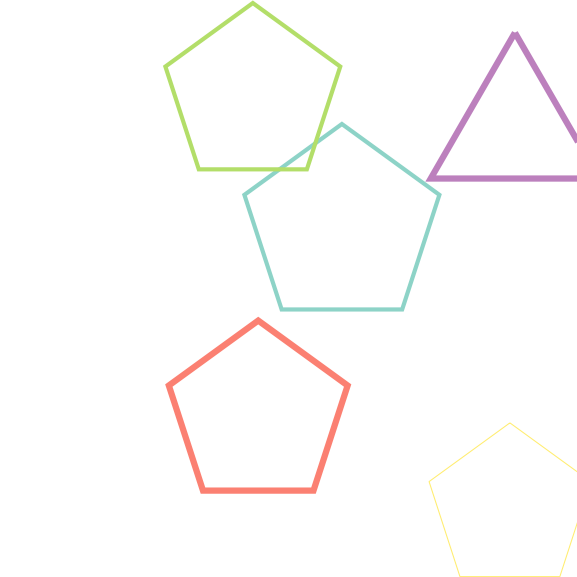[{"shape": "pentagon", "thickness": 2, "radius": 0.89, "center": [0.592, 0.607]}, {"shape": "pentagon", "thickness": 3, "radius": 0.81, "center": [0.447, 0.281]}, {"shape": "pentagon", "thickness": 2, "radius": 0.8, "center": [0.438, 0.835]}, {"shape": "triangle", "thickness": 3, "radius": 0.84, "center": [0.892, 0.774]}, {"shape": "pentagon", "thickness": 0.5, "radius": 0.74, "center": [0.883, 0.12]}]